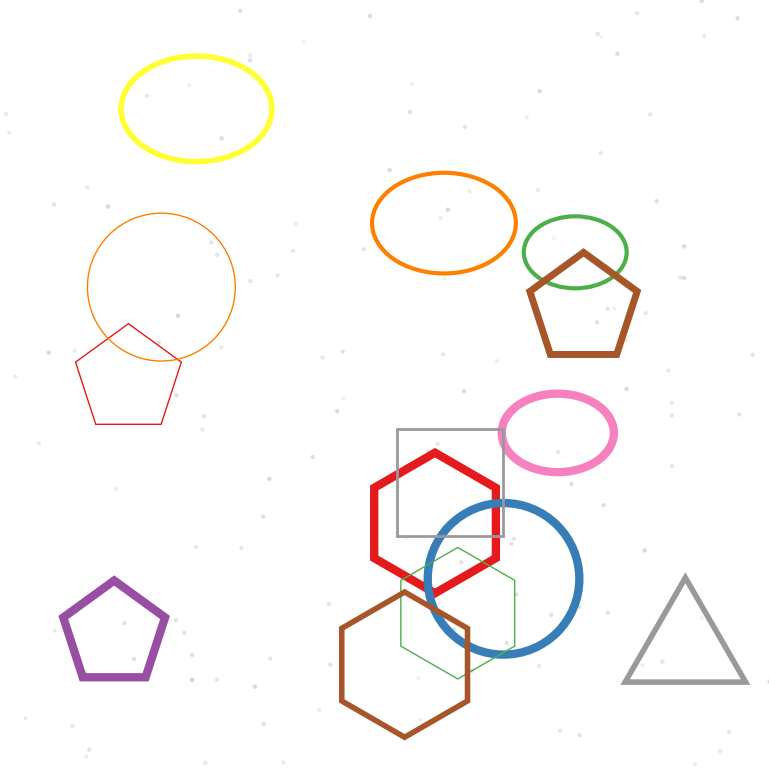[{"shape": "hexagon", "thickness": 3, "radius": 0.46, "center": [0.565, 0.321]}, {"shape": "pentagon", "thickness": 0.5, "radius": 0.36, "center": [0.167, 0.507]}, {"shape": "circle", "thickness": 3, "radius": 0.49, "center": [0.654, 0.248]}, {"shape": "oval", "thickness": 1.5, "radius": 0.33, "center": [0.747, 0.672]}, {"shape": "hexagon", "thickness": 0.5, "radius": 0.43, "center": [0.595, 0.204]}, {"shape": "pentagon", "thickness": 3, "radius": 0.35, "center": [0.148, 0.177]}, {"shape": "circle", "thickness": 0.5, "radius": 0.48, "center": [0.21, 0.627]}, {"shape": "oval", "thickness": 1.5, "radius": 0.47, "center": [0.577, 0.71]}, {"shape": "oval", "thickness": 2, "radius": 0.49, "center": [0.255, 0.859]}, {"shape": "hexagon", "thickness": 2, "radius": 0.47, "center": [0.525, 0.137]}, {"shape": "pentagon", "thickness": 2.5, "radius": 0.37, "center": [0.758, 0.599]}, {"shape": "oval", "thickness": 3, "radius": 0.36, "center": [0.724, 0.438]}, {"shape": "triangle", "thickness": 2, "radius": 0.45, "center": [0.89, 0.159]}, {"shape": "square", "thickness": 1, "radius": 0.35, "center": [0.584, 0.373]}]